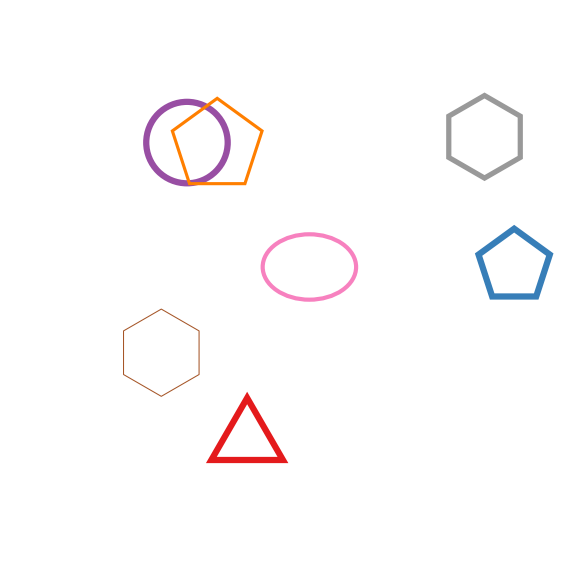[{"shape": "triangle", "thickness": 3, "radius": 0.36, "center": [0.428, 0.238]}, {"shape": "pentagon", "thickness": 3, "radius": 0.32, "center": [0.89, 0.538]}, {"shape": "circle", "thickness": 3, "radius": 0.35, "center": [0.324, 0.752]}, {"shape": "pentagon", "thickness": 1.5, "radius": 0.41, "center": [0.376, 0.747]}, {"shape": "hexagon", "thickness": 0.5, "radius": 0.38, "center": [0.279, 0.388]}, {"shape": "oval", "thickness": 2, "radius": 0.4, "center": [0.536, 0.537]}, {"shape": "hexagon", "thickness": 2.5, "radius": 0.36, "center": [0.839, 0.762]}]